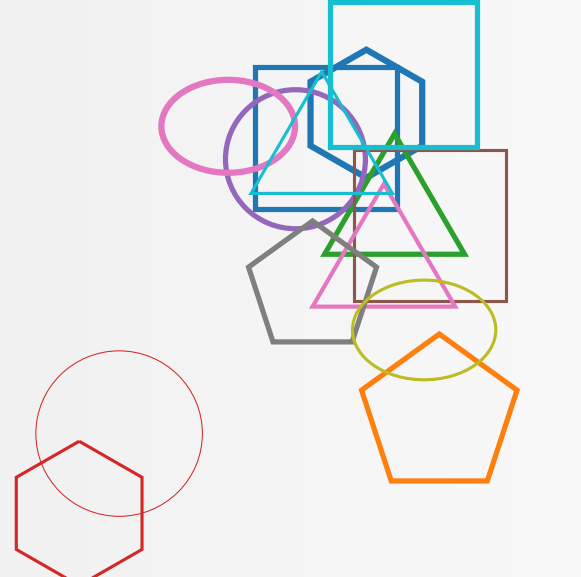[{"shape": "square", "thickness": 2.5, "radius": 0.61, "center": [0.561, 0.76]}, {"shape": "hexagon", "thickness": 3, "radius": 0.55, "center": [0.63, 0.802]}, {"shape": "pentagon", "thickness": 2.5, "radius": 0.7, "center": [0.756, 0.28]}, {"shape": "triangle", "thickness": 2.5, "radius": 0.7, "center": [0.679, 0.628]}, {"shape": "hexagon", "thickness": 1.5, "radius": 0.62, "center": [0.136, 0.11]}, {"shape": "circle", "thickness": 0.5, "radius": 0.72, "center": [0.205, 0.248]}, {"shape": "circle", "thickness": 2.5, "radius": 0.6, "center": [0.508, 0.723]}, {"shape": "square", "thickness": 1.5, "radius": 0.66, "center": [0.74, 0.609]}, {"shape": "oval", "thickness": 3, "radius": 0.57, "center": [0.393, 0.78]}, {"shape": "triangle", "thickness": 2, "radius": 0.71, "center": [0.66, 0.539]}, {"shape": "pentagon", "thickness": 2.5, "radius": 0.58, "center": [0.538, 0.501]}, {"shape": "oval", "thickness": 1.5, "radius": 0.62, "center": [0.73, 0.428]}, {"shape": "triangle", "thickness": 1.5, "radius": 0.7, "center": [0.553, 0.734]}, {"shape": "square", "thickness": 2.5, "radius": 0.63, "center": [0.694, 0.87]}]